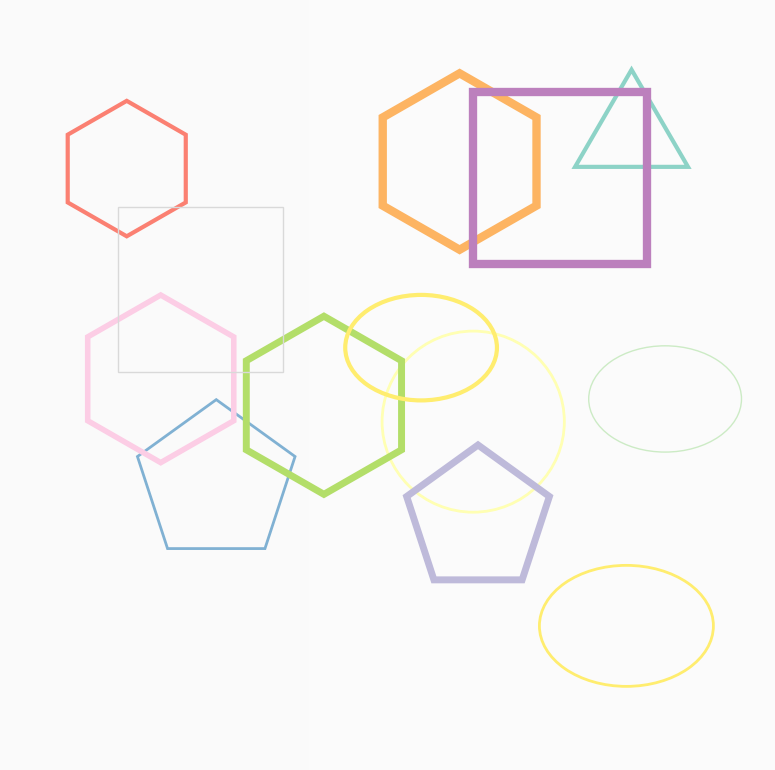[{"shape": "triangle", "thickness": 1.5, "radius": 0.42, "center": [0.815, 0.825]}, {"shape": "circle", "thickness": 1, "radius": 0.59, "center": [0.611, 0.452]}, {"shape": "pentagon", "thickness": 2.5, "radius": 0.48, "center": [0.617, 0.325]}, {"shape": "hexagon", "thickness": 1.5, "radius": 0.44, "center": [0.164, 0.781]}, {"shape": "pentagon", "thickness": 1, "radius": 0.53, "center": [0.279, 0.374]}, {"shape": "hexagon", "thickness": 3, "radius": 0.57, "center": [0.593, 0.79]}, {"shape": "hexagon", "thickness": 2.5, "radius": 0.58, "center": [0.418, 0.474]}, {"shape": "hexagon", "thickness": 2, "radius": 0.54, "center": [0.207, 0.508]}, {"shape": "square", "thickness": 0.5, "radius": 0.53, "center": [0.259, 0.624]}, {"shape": "square", "thickness": 3, "radius": 0.56, "center": [0.722, 0.769]}, {"shape": "oval", "thickness": 0.5, "radius": 0.49, "center": [0.858, 0.482]}, {"shape": "oval", "thickness": 1.5, "radius": 0.49, "center": [0.543, 0.549]}, {"shape": "oval", "thickness": 1, "radius": 0.56, "center": [0.808, 0.187]}]